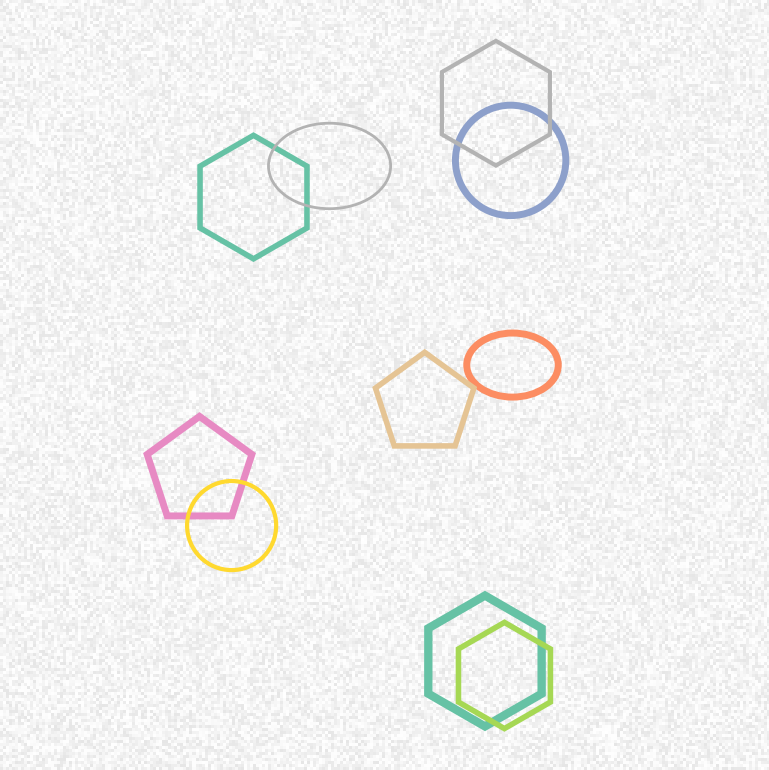[{"shape": "hexagon", "thickness": 2, "radius": 0.4, "center": [0.329, 0.744]}, {"shape": "hexagon", "thickness": 3, "radius": 0.42, "center": [0.63, 0.142]}, {"shape": "oval", "thickness": 2.5, "radius": 0.3, "center": [0.666, 0.526]}, {"shape": "circle", "thickness": 2.5, "radius": 0.36, "center": [0.663, 0.792]}, {"shape": "pentagon", "thickness": 2.5, "radius": 0.36, "center": [0.259, 0.388]}, {"shape": "hexagon", "thickness": 2, "radius": 0.34, "center": [0.655, 0.123]}, {"shape": "circle", "thickness": 1.5, "radius": 0.29, "center": [0.301, 0.317]}, {"shape": "pentagon", "thickness": 2, "radius": 0.34, "center": [0.552, 0.475]}, {"shape": "hexagon", "thickness": 1.5, "radius": 0.4, "center": [0.644, 0.866]}, {"shape": "oval", "thickness": 1, "radius": 0.4, "center": [0.428, 0.784]}]